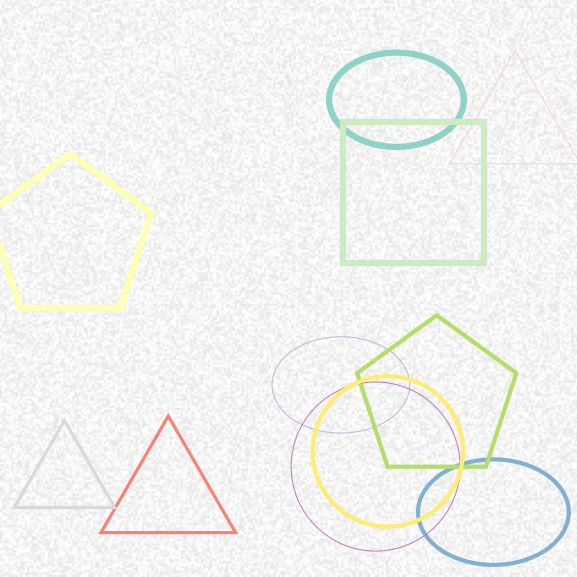[{"shape": "oval", "thickness": 3, "radius": 0.58, "center": [0.686, 0.826]}, {"shape": "pentagon", "thickness": 3, "radius": 0.74, "center": [0.122, 0.585]}, {"shape": "oval", "thickness": 0.5, "radius": 0.6, "center": [0.59, 0.333]}, {"shape": "triangle", "thickness": 1.5, "radius": 0.67, "center": [0.291, 0.144]}, {"shape": "oval", "thickness": 2, "radius": 0.65, "center": [0.854, 0.112]}, {"shape": "pentagon", "thickness": 2, "radius": 0.72, "center": [0.756, 0.308]}, {"shape": "triangle", "thickness": 0.5, "radius": 0.65, "center": [0.892, 0.781]}, {"shape": "triangle", "thickness": 1.5, "radius": 0.5, "center": [0.112, 0.17]}, {"shape": "circle", "thickness": 0.5, "radius": 0.73, "center": [0.65, 0.191]}, {"shape": "square", "thickness": 3, "radius": 0.61, "center": [0.716, 0.666]}, {"shape": "circle", "thickness": 2, "radius": 0.65, "center": [0.672, 0.218]}]